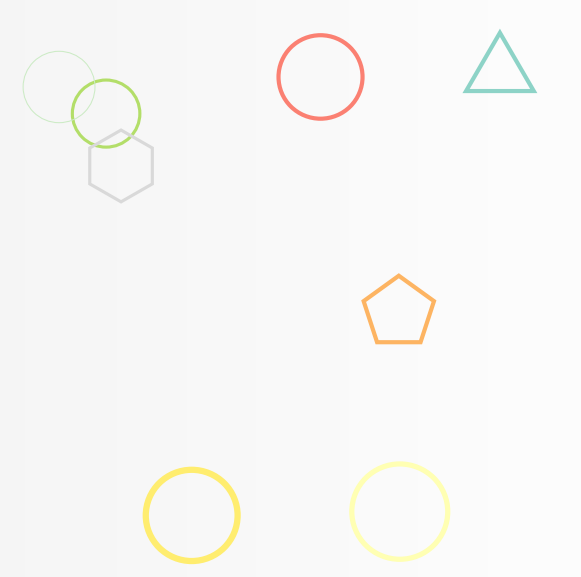[{"shape": "triangle", "thickness": 2, "radius": 0.34, "center": [0.86, 0.875]}, {"shape": "circle", "thickness": 2.5, "radius": 0.41, "center": [0.688, 0.113]}, {"shape": "circle", "thickness": 2, "radius": 0.36, "center": [0.551, 0.866]}, {"shape": "pentagon", "thickness": 2, "radius": 0.32, "center": [0.686, 0.458]}, {"shape": "circle", "thickness": 1.5, "radius": 0.29, "center": [0.183, 0.802]}, {"shape": "hexagon", "thickness": 1.5, "radius": 0.31, "center": [0.208, 0.712]}, {"shape": "circle", "thickness": 0.5, "radius": 0.31, "center": [0.102, 0.849]}, {"shape": "circle", "thickness": 3, "radius": 0.39, "center": [0.33, 0.107]}]